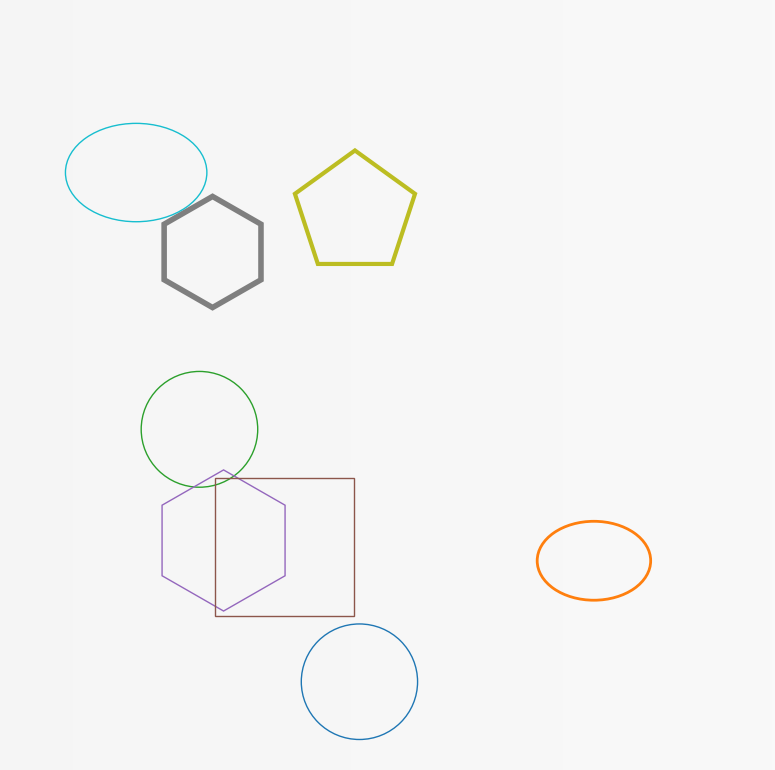[{"shape": "circle", "thickness": 0.5, "radius": 0.38, "center": [0.464, 0.115]}, {"shape": "oval", "thickness": 1, "radius": 0.37, "center": [0.766, 0.272]}, {"shape": "circle", "thickness": 0.5, "radius": 0.38, "center": [0.257, 0.442]}, {"shape": "hexagon", "thickness": 0.5, "radius": 0.46, "center": [0.288, 0.298]}, {"shape": "square", "thickness": 0.5, "radius": 0.45, "center": [0.367, 0.29]}, {"shape": "hexagon", "thickness": 2, "radius": 0.36, "center": [0.274, 0.673]}, {"shape": "pentagon", "thickness": 1.5, "radius": 0.41, "center": [0.458, 0.723]}, {"shape": "oval", "thickness": 0.5, "radius": 0.46, "center": [0.176, 0.776]}]